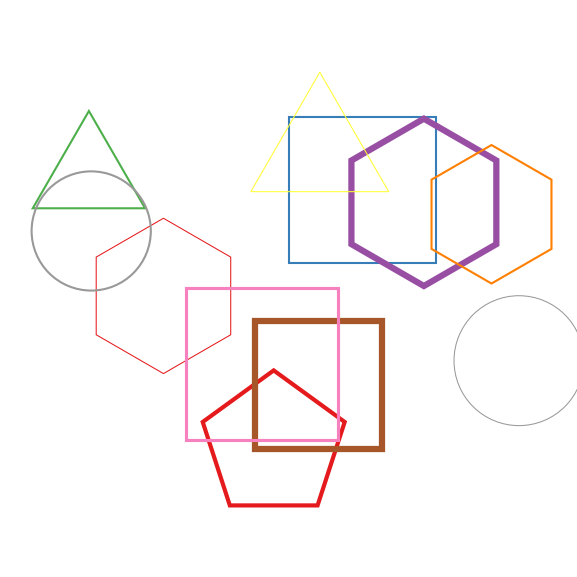[{"shape": "pentagon", "thickness": 2, "radius": 0.65, "center": [0.474, 0.229]}, {"shape": "hexagon", "thickness": 0.5, "radius": 0.67, "center": [0.283, 0.487]}, {"shape": "square", "thickness": 1, "radius": 0.63, "center": [0.628, 0.67]}, {"shape": "triangle", "thickness": 1, "radius": 0.56, "center": [0.154, 0.695]}, {"shape": "hexagon", "thickness": 3, "radius": 0.72, "center": [0.734, 0.649]}, {"shape": "hexagon", "thickness": 1, "radius": 0.6, "center": [0.851, 0.628]}, {"shape": "triangle", "thickness": 0.5, "radius": 0.69, "center": [0.554, 0.736]}, {"shape": "square", "thickness": 3, "radius": 0.55, "center": [0.551, 0.332]}, {"shape": "square", "thickness": 1.5, "radius": 0.66, "center": [0.453, 0.369]}, {"shape": "circle", "thickness": 0.5, "radius": 0.56, "center": [0.899, 0.375]}, {"shape": "circle", "thickness": 1, "radius": 0.52, "center": [0.158, 0.599]}]